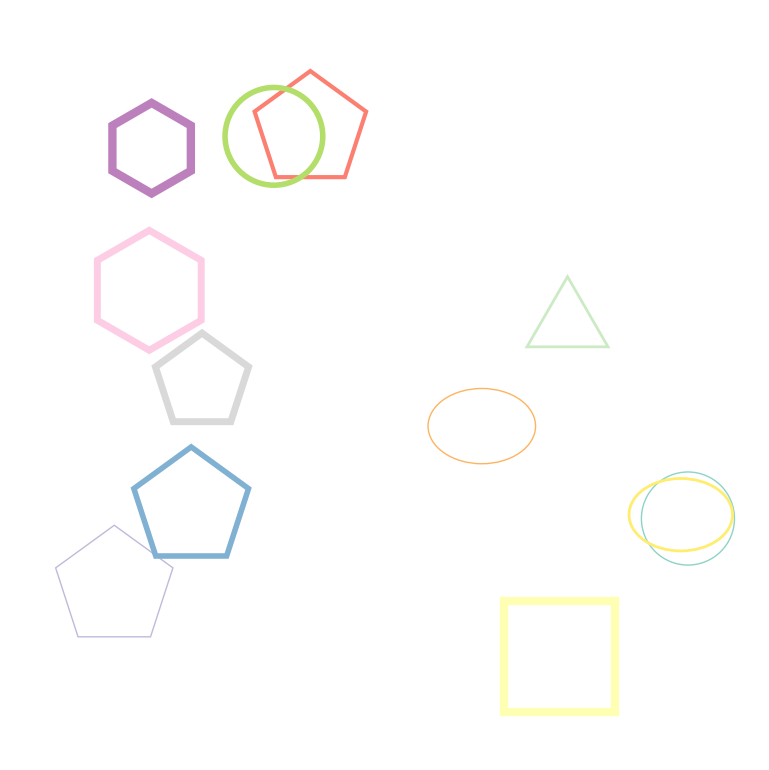[{"shape": "circle", "thickness": 0.5, "radius": 0.3, "center": [0.893, 0.327]}, {"shape": "square", "thickness": 3, "radius": 0.36, "center": [0.727, 0.147]}, {"shape": "pentagon", "thickness": 0.5, "radius": 0.4, "center": [0.148, 0.238]}, {"shape": "pentagon", "thickness": 1.5, "radius": 0.38, "center": [0.403, 0.832]}, {"shape": "pentagon", "thickness": 2, "radius": 0.39, "center": [0.248, 0.341]}, {"shape": "oval", "thickness": 0.5, "radius": 0.35, "center": [0.626, 0.447]}, {"shape": "circle", "thickness": 2, "radius": 0.32, "center": [0.356, 0.823]}, {"shape": "hexagon", "thickness": 2.5, "radius": 0.39, "center": [0.194, 0.623]}, {"shape": "pentagon", "thickness": 2.5, "radius": 0.32, "center": [0.262, 0.504]}, {"shape": "hexagon", "thickness": 3, "radius": 0.29, "center": [0.197, 0.808]}, {"shape": "triangle", "thickness": 1, "radius": 0.3, "center": [0.737, 0.58]}, {"shape": "oval", "thickness": 1, "radius": 0.34, "center": [0.884, 0.332]}]